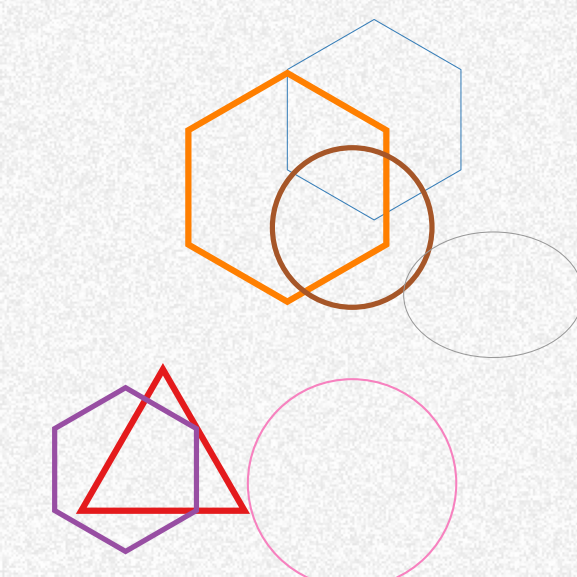[{"shape": "triangle", "thickness": 3, "radius": 0.82, "center": [0.282, 0.196]}, {"shape": "hexagon", "thickness": 0.5, "radius": 0.87, "center": [0.648, 0.792]}, {"shape": "hexagon", "thickness": 2.5, "radius": 0.71, "center": [0.217, 0.186]}, {"shape": "hexagon", "thickness": 3, "radius": 0.99, "center": [0.498, 0.675]}, {"shape": "circle", "thickness": 2.5, "radius": 0.69, "center": [0.61, 0.605]}, {"shape": "circle", "thickness": 1, "radius": 0.9, "center": [0.61, 0.162]}, {"shape": "oval", "thickness": 0.5, "radius": 0.78, "center": [0.854, 0.489]}]